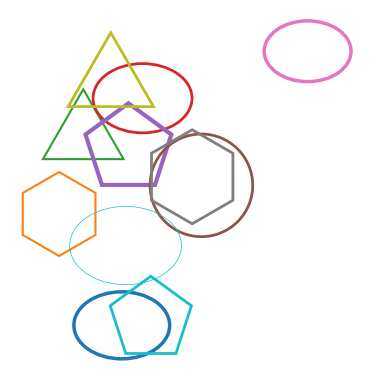[{"shape": "oval", "thickness": 2.5, "radius": 0.62, "center": [0.316, 0.155]}, {"shape": "hexagon", "thickness": 1.5, "radius": 0.55, "center": [0.154, 0.444]}, {"shape": "triangle", "thickness": 1.5, "radius": 0.6, "center": [0.216, 0.647]}, {"shape": "oval", "thickness": 2, "radius": 0.64, "center": [0.37, 0.745]}, {"shape": "pentagon", "thickness": 3, "radius": 0.59, "center": [0.334, 0.614]}, {"shape": "circle", "thickness": 2, "radius": 0.67, "center": [0.523, 0.519]}, {"shape": "oval", "thickness": 2.5, "radius": 0.56, "center": [0.799, 0.867]}, {"shape": "hexagon", "thickness": 2, "radius": 0.61, "center": [0.499, 0.541]}, {"shape": "triangle", "thickness": 2, "radius": 0.64, "center": [0.288, 0.787]}, {"shape": "pentagon", "thickness": 2, "radius": 0.55, "center": [0.392, 0.172]}, {"shape": "oval", "thickness": 0.5, "radius": 0.73, "center": [0.326, 0.362]}]